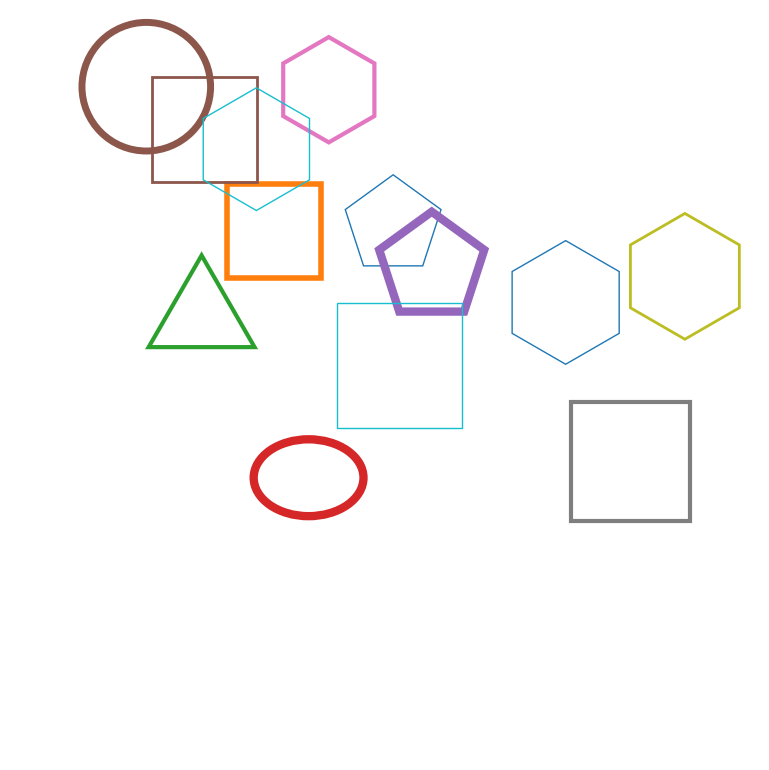[{"shape": "hexagon", "thickness": 0.5, "radius": 0.4, "center": [0.735, 0.607]}, {"shape": "pentagon", "thickness": 0.5, "radius": 0.33, "center": [0.511, 0.708]}, {"shape": "square", "thickness": 2, "radius": 0.3, "center": [0.356, 0.7]}, {"shape": "triangle", "thickness": 1.5, "radius": 0.4, "center": [0.262, 0.589]}, {"shape": "oval", "thickness": 3, "radius": 0.36, "center": [0.401, 0.38]}, {"shape": "pentagon", "thickness": 3, "radius": 0.36, "center": [0.561, 0.653]}, {"shape": "circle", "thickness": 2.5, "radius": 0.42, "center": [0.19, 0.887]}, {"shape": "square", "thickness": 1, "radius": 0.34, "center": [0.266, 0.832]}, {"shape": "hexagon", "thickness": 1.5, "radius": 0.34, "center": [0.427, 0.883]}, {"shape": "square", "thickness": 1.5, "radius": 0.39, "center": [0.819, 0.401]}, {"shape": "hexagon", "thickness": 1, "radius": 0.41, "center": [0.889, 0.641]}, {"shape": "square", "thickness": 0.5, "radius": 0.41, "center": [0.519, 0.525]}, {"shape": "hexagon", "thickness": 0.5, "radius": 0.4, "center": [0.333, 0.806]}]